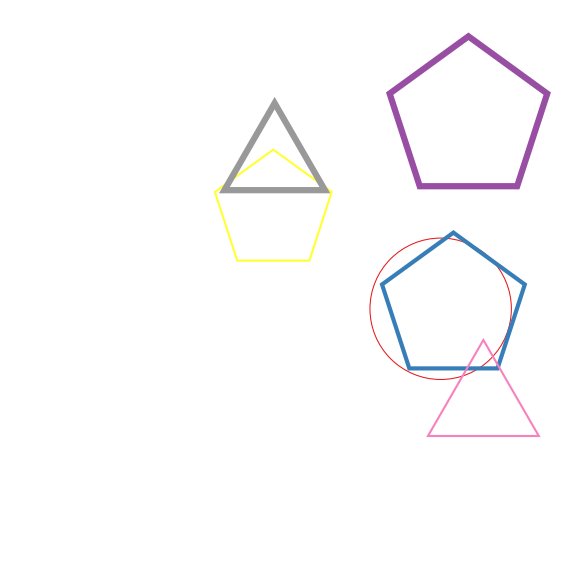[{"shape": "circle", "thickness": 0.5, "radius": 0.61, "center": [0.763, 0.464]}, {"shape": "pentagon", "thickness": 2, "radius": 0.65, "center": [0.785, 0.466]}, {"shape": "pentagon", "thickness": 3, "radius": 0.72, "center": [0.811, 0.793]}, {"shape": "pentagon", "thickness": 1, "radius": 0.53, "center": [0.473, 0.634]}, {"shape": "triangle", "thickness": 1, "radius": 0.55, "center": [0.837, 0.3]}, {"shape": "triangle", "thickness": 3, "radius": 0.5, "center": [0.476, 0.72]}]